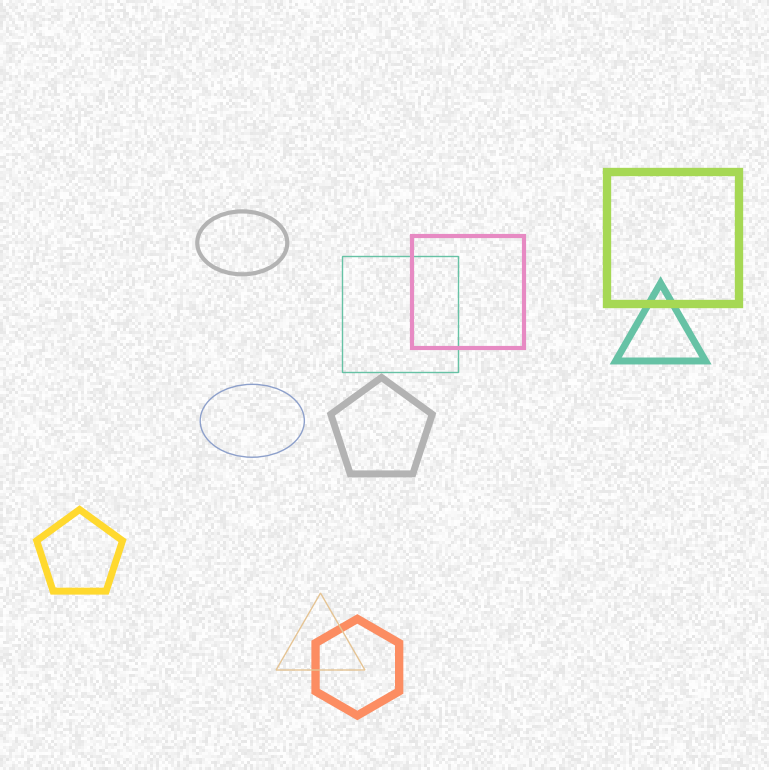[{"shape": "triangle", "thickness": 2.5, "radius": 0.34, "center": [0.858, 0.565]}, {"shape": "square", "thickness": 0.5, "radius": 0.38, "center": [0.52, 0.592]}, {"shape": "hexagon", "thickness": 3, "radius": 0.31, "center": [0.464, 0.134]}, {"shape": "oval", "thickness": 0.5, "radius": 0.34, "center": [0.328, 0.454]}, {"shape": "square", "thickness": 1.5, "radius": 0.36, "center": [0.608, 0.621]}, {"shape": "square", "thickness": 3, "radius": 0.43, "center": [0.874, 0.691]}, {"shape": "pentagon", "thickness": 2.5, "radius": 0.29, "center": [0.103, 0.28]}, {"shape": "triangle", "thickness": 0.5, "radius": 0.33, "center": [0.416, 0.163]}, {"shape": "pentagon", "thickness": 2.5, "radius": 0.35, "center": [0.495, 0.441]}, {"shape": "oval", "thickness": 1.5, "radius": 0.29, "center": [0.315, 0.685]}]